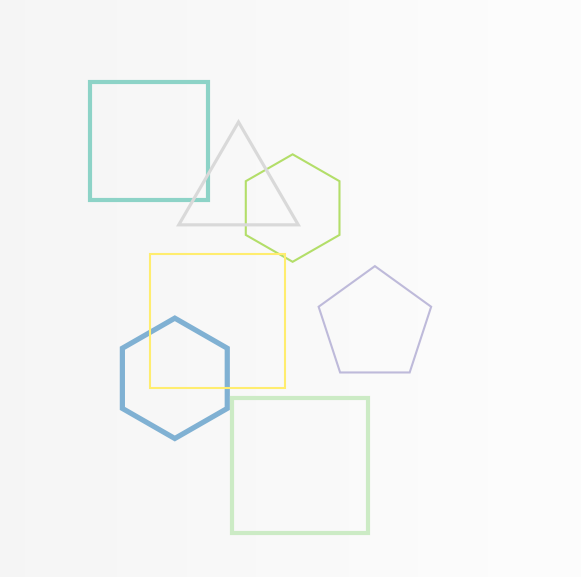[{"shape": "square", "thickness": 2, "radius": 0.51, "center": [0.257, 0.755]}, {"shape": "pentagon", "thickness": 1, "radius": 0.51, "center": [0.645, 0.437]}, {"shape": "hexagon", "thickness": 2.5, "radius": 0.52, "center": [0.301, 0.344]}, {"shape": "hexagon", "thickness": 1, "radius": 0.47, "center": [0.503, 0.639]}, {"shape": "triangle", "thickness": 1.5, "radius": 0.59, "center": [0.41, 0.669]}, {"shape": "square", "thickness": 2, "radius": 0.59, "center": [0.516, 0.193]}, {"shape": "square", "thickness": 1, "radius": 0.58, "center": [0.374, 0.443]}]